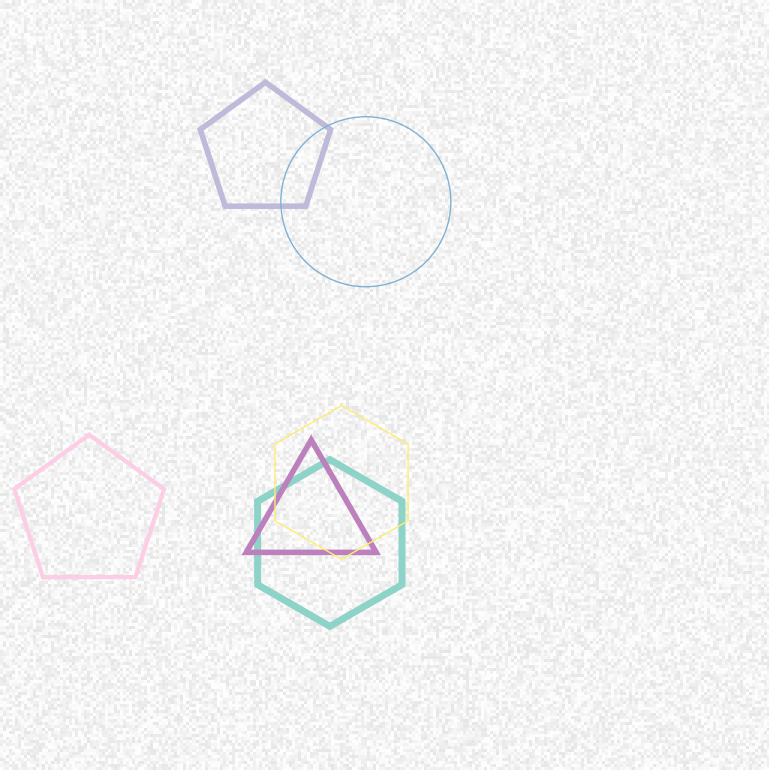[{"shape": "hexagon", "thickness": 2.5, "radius": 0.54, "center": [0.428, 0.295]}, {"shape": "pentagon", "thickness": 2, "radius": 0.44, "center": [0.345, 0.804]}, {"shape": "circle", "thickness": 0.5, "radius": 0.55, "center": [0.475, 0.738]}, {"shape": "pentagon", "thickness": 1.5, "radius": 0.51, "center": [0.116, 0.333]}, {"shape": "triangle", "thickness": 2, "radius": 0.49, "center": [0.404, 0.331]}, {"shape": "hexagon", "thickness": 0.5, "radius": 0.5, "center": [0.444, 0.374]}]